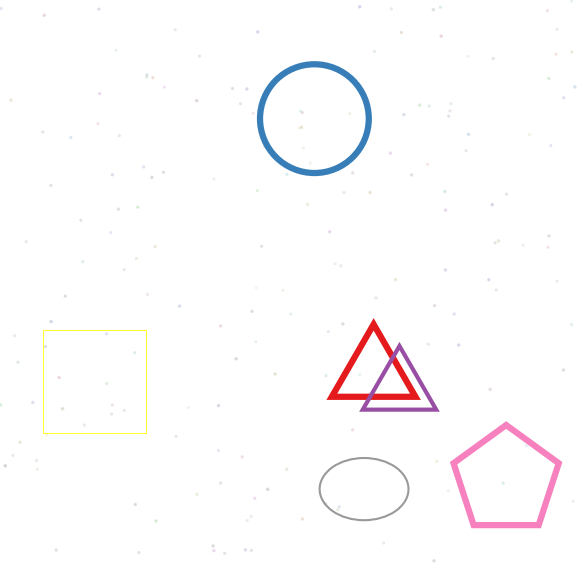[{"shape": "triangle", "thickness": 3, "radius": 0.42, "center": [0.647, 0.354]}, {"shape": "circle", "thickness": 3, "radius": 0.47, "center": [0.544, 0.794]}, {"shape": "triangle", "thickness": 2, "radius": 0.37, "center": [0.692, 0.327]}, {"shape": "square", "thickness": 0.5, "radius": 0.44, "center": [0.163, 0.339]}, {"shape": "pentagon", "thickness": 3, "radius": 0.48, "center": [0.876, 0.167]}, {"shape": "oval", "thickness": 1, "radius": 0.38, "center": [0.63, 0.152]}]